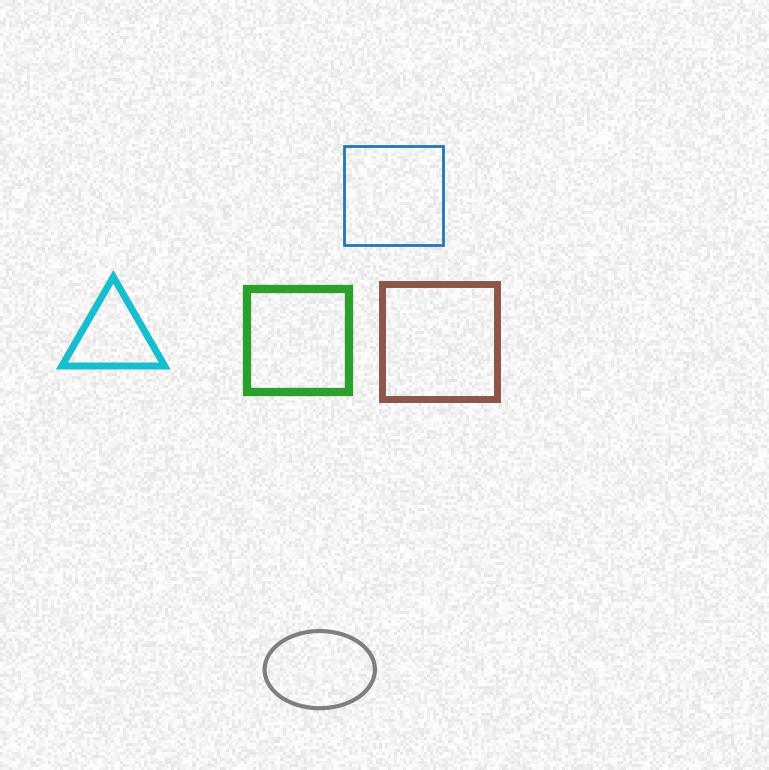[{"shape": "square", "thickness": 1, "radius": 0.32, "center": [0.511, 0.746]}, {"shape": "square", "thickness": 3, "radius": 0.33, "center": [0.387, 0.558]}, {"shape": "square", "thickness": 2.5, "radius": 0.38, "center": [0.571, 0.557]}, {"shape": "oval", "thickness": 1.5, "radius": 0.36, "center": [0.415, 0.13]}, {"shape": "triangle", "thickness": 2.5, "radius": 0.39, "center": [0.147, 0.563]}]